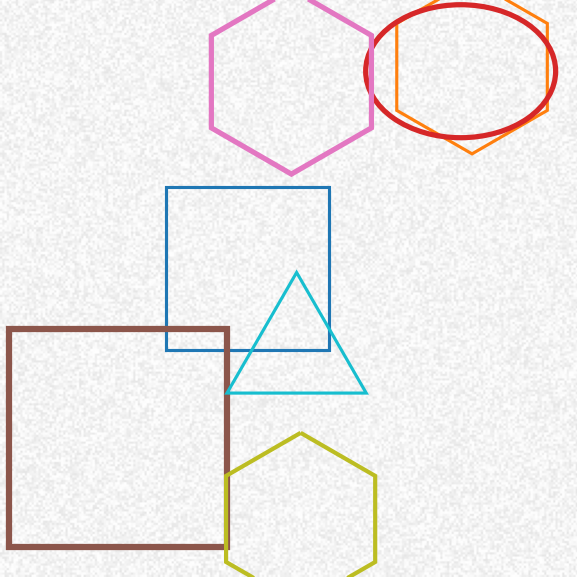[{"shape": "square", "thickness": 1.5, "radius": 0.71, "center": [0.429, 0.535]}, {"shape": "hexagon", "thickness": 1.5, "radius": 0.75, "center": [0.817, 0.883]}, {"shape": "oval", "thickness": 2.5, "radius": 0.82, "center": [0.798, 0.876]}, {"shape": "square", "thickness": 3, "radius": 0.94, "center": [0.204, 0.241]}, {"shape": "hexagon", "thickness": 2.5, "radius": 0.8, "center": [0.505, 0.858]}, {"shape": "hexagon", "thickness": 2, "radius": 0.75, "center": [0.521, 0.101]}, {"shape": "triangle", "thickness": 1.5, "radius": 0.7, "center": [0.514, 0.388]}]